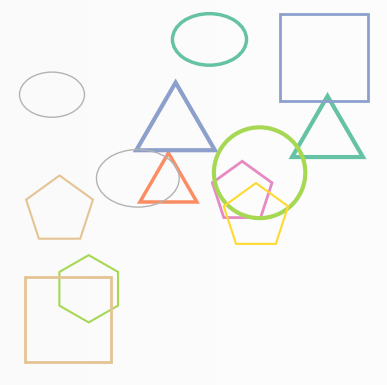[{"shape": "triangle", "thickness": 3, "radius": 0.53, "center": [0.845, 0.645]}, {"shape": "oval", "thickness": 2.5, "radius": 0.48, "center": [0.541, 0.898]}, {"shape": "triangle", "thickness": 2.5, "radius": 0.42, "center": [0.435, 0.518]}, {"shape": "square", "thickness": 2, "radius": 0.56, "center": [0.836, 0.851]}, {"shape": "triangle", "thickness": 3, "radius": 0.59, "center": [0.453, 0.668]}, {"shape": "pentagon", "thickness": 2, "radius": 0.4, "center": [0.625, 0.5]}, {"shape": "hexagon", "thickness": 1.5, "radius": 0.44, "center": [0.229, 0.25]}, {"shape": "circle", "thickness": 3, "radius": 0.59, "center": [0.67, 0.551]}, {"shape": "pentagon", "thickness": 1.5, "radius": 0.44, "center": [0.66, 0.437]}, {"shape": "pentagon", "thickness": 1.5, "radius": 0.45, "center": [0.154, 0.453]}, {"shape": "square", "thickness": 2, "radius": 0.56, "center": [0.175, 0.17]}, {"shape": "oval", "thickness": 1, "radius": 0.42, "center": [0.134, 0.754]}, {"shape": "oval", "thickness": 1, "radius": 0.53, "center": [0.356, 0.537]}]